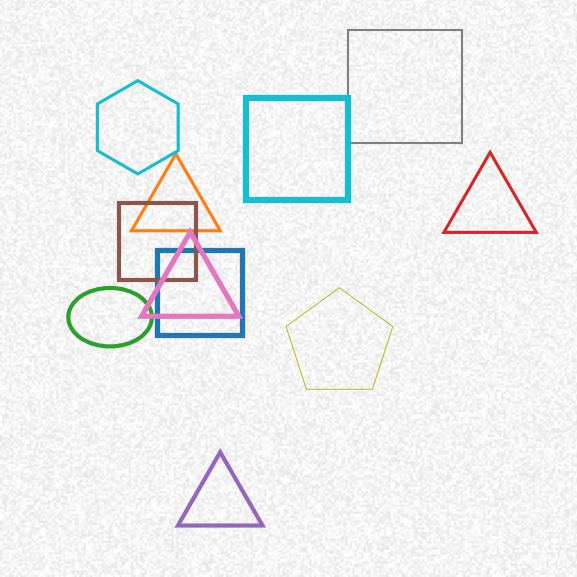[{"shape": "square", "thickness": 2.5, "radius": 0.37, "center": [0.346, 0.493]}, {"shape": "triangle", "thickness": 1.5, "radius": 0.44, "center": [0.305, 0.644]}, {"shape": "oval", "thickness": 2, "radius": 0.36, "center": [0.191, 0.45]}, {"shape": "triangle", "thickness": 1.5, "radius": 0.46, "center": [0.849, 0.643]}, {"shape": "triangle", "thickness": 2, "radius": 0.42, "center": [0.381, 0.131]}, {"shape": "square", "thickness": 2, "radius": 0.34, "center": [0.273, 0.581]}, {"shape": "triangle", "thickness": 2.5, "radius": 0.49, "center": [0.329, 0.5]}, {"shape": "square", "thickness": 1, "radius": 0.49, "center": [0.701, 0.849]}, {"shape": "pentagon", "thickness": 0.5, "radius": 0.49, "center": [0.588, 0.404]}, {"shape": "hexagon", "thickness": 1.5, "radius": 0.4, "center": [0.239, 0.779]}, {"shape": "square", "thickness": 3, "radius": 0.44, "center": [0.515, 0.741]}]